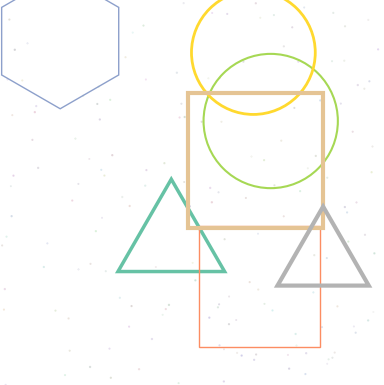[{"shape": "triangle", "thickness": 2.5, "radius": 0.8, "center": [0.445, 0.375]}, {"shape": "square", "thickness": 1, "radius": 0.79, "center": [0.674, 0.257]}, {"shape": "hexagon", "thickness": 1, "radius": 0.88, "center": [0.156, 0.893]}, {"shape": "circle", "thickness": 1.5, "radius": 0.87, "center": [0.703, 0.686]}, {"shape": "circle", "thickness": 2, "radius": 0.8, "center": [0.658, 0.864]}, {"shape": "square", "thickness": 3, "radius": 0.88, "center": [0.664, 0.583]}, {"shape": "triangle", "thickness": 3, "radius": 0.68, "center": [0.839, 0.327]}]